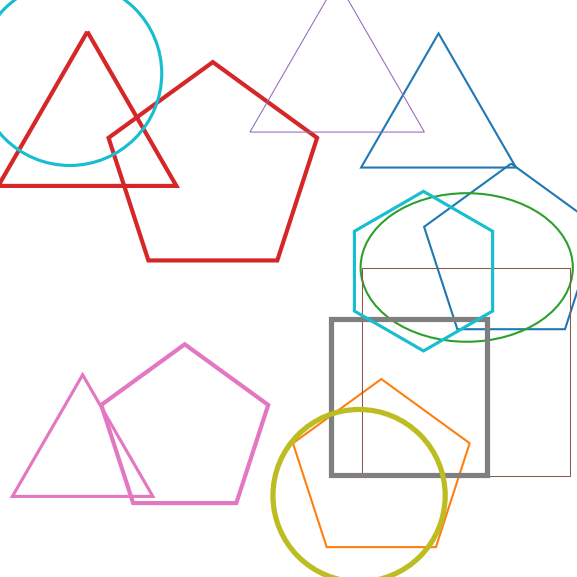[{"shape": "pentagon", "thickness": 1, "radius": 0.79, "center": [0.885, 0.557]}, {"shape": "triangle", "thickness": 1, "radius": 0.77, "center": [0.759, 0.786]}, {"shape": "pentagon", "thickness": 1, "radius": 0.8, "center": [0.66, 0.182]}, {"shape": "oval", "thickness": 1, "radius": 0.92, "center": [0.808, 0.536]}, {"shape": "triangle", "thickness": 2, "radius": 0.89, "center": [0.151, 0.766]}, {"shape": "pentagon", "thickness": 2, "radius": 0.95, "center": [0.369, 0.702]}, {"shape": "triangle", "thickness": 0.5, "radius": 0.87, "center": [0.584, 0.858]}, {"shape": "square", "thickness": 0.5, "radius": 0.9, "center": [0.807, 0.355]}, {"shape": "triangle", "thickness": 1.5, "radius": 0.7, "center": [0.143, 0.21]}, {"shape": "pentagon", "thickness": 2, "radius": 0.76, "center": [0.32, 0.251]}, {"shape": "square", "thickness": 2.5, "radius": 0.67, "center": [0.708, 0.311]}, {"shape": "circle", "thickness": 2.5, "radius": 0.75, "center": [0.622, 0.141]}, {"shape": "hexagon", "thickness": 1.5, "radius": 0.69, "center": [0.733, 0.53]}, {"shape": "circle", "thickness": 1.5, "radius": 0.8, "center": [0.121, 0.872]}]